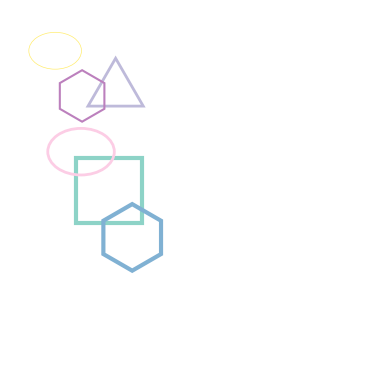[{"shape": "square", "thickness": 3, "radius": 0.43, "center": [0.282, 0.505]}, {"shape": "triangle", "thickness": 2, "radius": 0.41, "center": [0.3, 0.766]}, {"shape": "hexagon", "thickness": 3, "radius": 0.43, "center": [0.343, 0.383]}, {"shape": "oval", "thickness": 2, "radius": 0.43, "center": [0.21, 0.606]}, {"shape": "hexagon", "thickness": 1.5, "radius": 0.33, "center": [0.213, 0.751]}, {"shape": "oval", "thickness": 0.5, "radius": 0.34, "center": [0.143, 0.868]}]